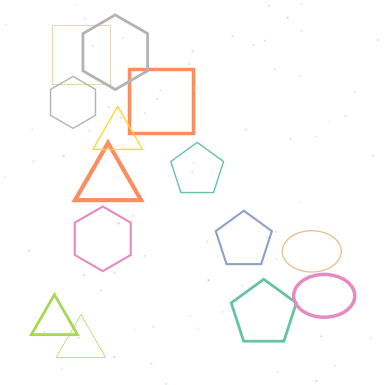[{"shape": "pentagon", "thickness": 1, "radius": 0.36, "center": [0.512, 0.558]}, {"shape": "pentagon", "thickness": 2, "radius": 0.44, "center": [0.685, 0.186]}, {"shape": "triangle", "thickness": 3, "radius": 0.5, "center": [0.281, 0.53]}, {"shape": "square", "thickness": 2.5, "radius": 0.42, "center": [0.418, 0.738]}, {"shape": "pentagon", "thickness": 1.5, "radius": 0.38, "center": [0.633, 0.376]}, {"shape": "oval", "thickness": 2.5, "radius": 0.4, "center": [0.842, 0.232]}, {"shape": "hexagon", "thickness": 1.5, "radius": 0.42, "center": [0.267, 0.38]}, {"shape": "triangle", "thickness": 0.5, "radius": 0.37, "center": [0.21, 0.109]}, {"shape": "triangle", "thickness": 2, "radius": 0.35, "center": [0.141, 0.165]}, {"shape": "triangle", "thickness": 1, "radius": 0.37, "center": [0.306, 0.649]}, {"shape": "oval", "thickness": 1, "radius": 0.38, "center": [0.81, 0.347]}, {"shape": "square", "thickness": 0.5, "radius": 0.38, "center": [0.21, 0.858]}, {"shape": "hexagon", "thickness": 1, "radius": 0.34, "center": [0.19, 0.734]}, {"shape": "hexagon", "thickness": 2, "radius": 0.48, "center": [0.299, 0.864]}]